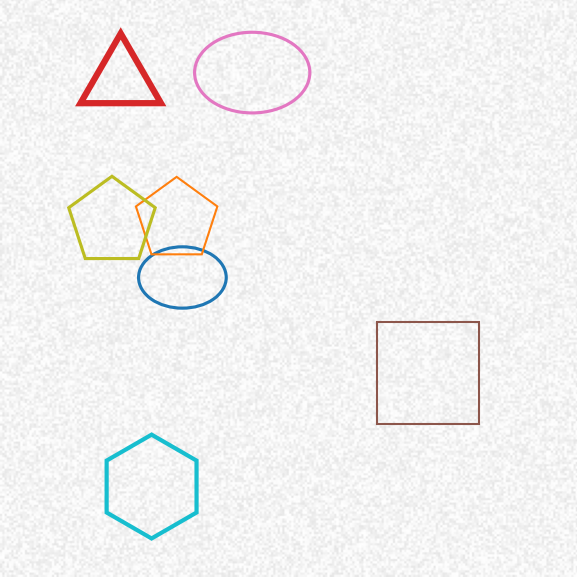[{"shape": "oval", "thickness": 1.5, "radius": 0.38, "center": [0.316, 0.519]}, {"shape": "pentagon", "thickness": 1, "radius": 0.37, "center": [0.306, 0.619]}, {"shape": "triangle", "thickness": 3, "radius": 0.4, "center": [0.209, 0.861]}, {"shape": "square", "thickness": 1, "radius": 0.44, "center": [0.741, 0.354]}, {"shape": "oval", "thickness": 1.5, "radius": 0.5, "center": [0.437, 0.873]}, {"shape": "pentagon", "thickness": 1.5, "radius": 0.39, "center": [0.194, 0.615]}, {"shape": "hexagon", "thickness": 2, "radius": 0.45, "center": [0.262, 0.157]}]